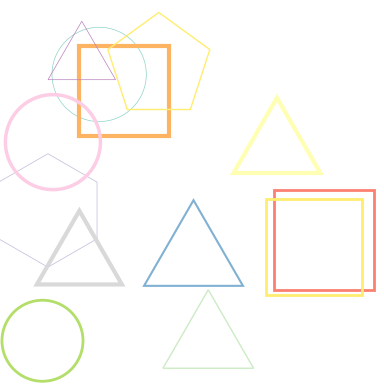[{"shape": "circle", "thickness": 0.5, "radius": 0.61, "center": [0.258, 0.807]}, {"shape": "triangle", "thickness": 3, "radius": 0.65, "center": [0.719, 0.616]}, {"shape": "hexagon", "thickness": 0.5, "radius": 0.74, "center": [0.124, 0.453]}, {"shape": "square", "thickness": 2, "radius": 0.65, "center": [0.841, 0.377]}, {"shape": "triangle", "thickness": 1.5, "radius": 0.74, "center": [0.503, 0.332]}, {"shape": "square", "thickness": 3, "radius": 0.59, "center": [0.322, 0.763]}, {"shape": "circle", "thickness": 2, "radius": 0.53, "center": [0.11, 0.115]}, {"shape": "circle", "thickness": 2.5, "radius": 0.62, "center": [0.137, 0.631]}, {"shape": "triangle", "thickness": 3, "radius": 0.64, "center": [0.206, 0.325]}, {"shape": "triangle", "thickness": 0.5, "radius": 0.51, "center": [0.212, 0.844]}, {"shape": "triangle", "thickness": 1, "radius": 0.68, "center": [0.541, 0.111]}, {"shape": "pentagon", "thickness": 1, "radius": 0.7, "center": [0.413, 0.828]}, {"shape": "square", "thickness": 2, "radius": 0.63, "center": [0.815, 0.358]}]